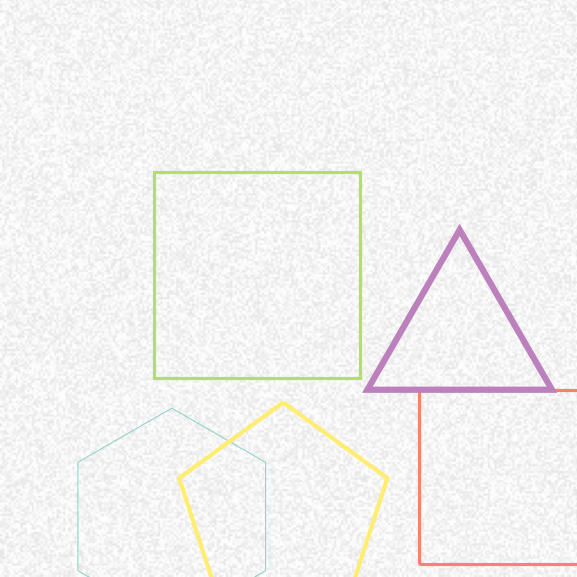[{"shape": "hexagon", "thickness": 0.5, "radius": 0.94, "center": [0.297, 0.105]}, {"shape": "square", "thickness": 1.5, "radius": 0.75, "center": [0.876, 0.174]}, {"shape": "square", "thickness": 1.5, "radius": 0.89, "center": [0.445, 0.523]}, {"shape": "triangle", "thickness": 3, "radius": 0.92, "center": [0.796, 0.417]}, {"shape": "pentagon", "thickness": 2, "radius": 0.95, "center": [0.49, 0.113]}]